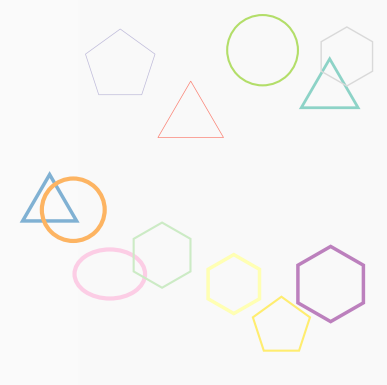[{"shape": "triangle", "thickness": 2, "radius": 0.42, "center": [0.851, 0.762]}, {"shape": "hexagon", "thickness": 2.5, "radius": 0.38, "center": [0.603, 0.262]}, {"shape": "pentagon", "thickness": 0.5, "radius": 0.47, "center": [0.31, 0.83]}, {"shape": "triangle", "thickness": 0.5, "radius": 0.49, "center": [0.492, 0.692]}, {"shape": "triangle", "thickness": 2.5, "radius": 0.4, "center": [0.128, 0.466]}, {"shape": "circle", "thickness": 3, "radius": 0.41, "center": [0.189, 0.455]}, {"shape": "circle", "thickness": 1.5, "radius": 0.46, "center": [0.678, 0.87]}, {"shape": "oval", "thickness": 3, "radius": 0.46, "center": [0.283, 0.288]}, {"shape": "hexagon", "thickness": 1, "radius": 0.38, "center": [0.895, 0.853]}, {"shape": "hexagon", "thickness": 2.5, "radius": 0.49, "center": [0.853, 0.262]}, {"shape": "hexagon", "thickness": 1.5, "radius": 0.42, "center": [0.418, 0.337]}, {"shape": "pentagon", "thickness": 1.5, "radius": 0.39, "center": [0.726, 0.152]}]